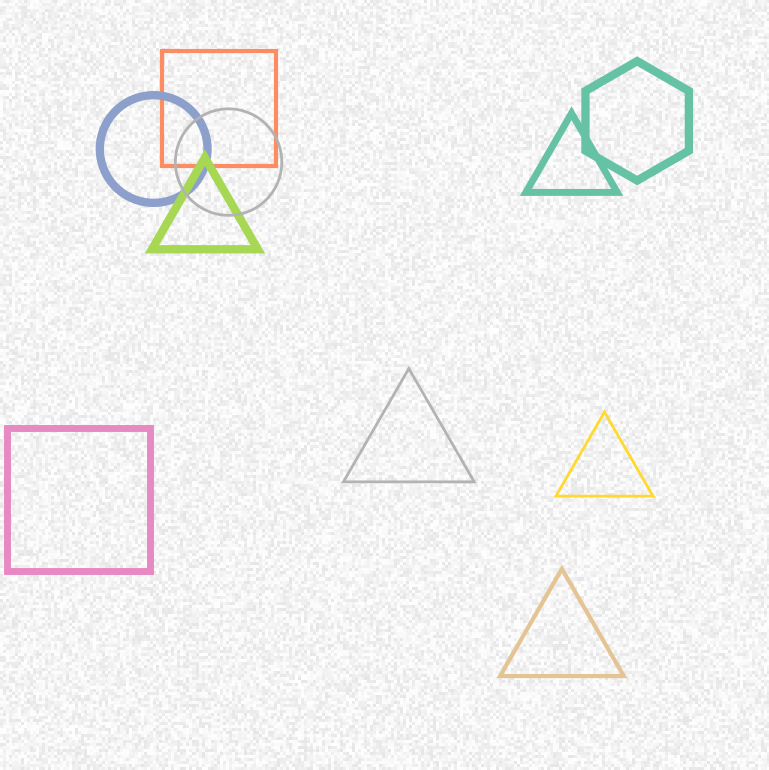[{"shape": "hexagon", "thickness": 3, "radius": 0.39, "center": [0.827, 0.843]}, {"shape": "triangle", "thickness": 2.5, "radius": 0.34, "center": [0.742, 0.784]}, {"shape": "square", "thickness": 1.5, "radius": 0.37, "center": [0.285, 0.859]}, {"shape": "circle", "thickness": 3, "radius": 0.35, "center": [0.2, 0.806]}, {"shape": "square", "thickness": 2.5, "radius": 0.46, "center": [0.102, 0.351]}, {"shape": "triangle", "thickness": 3, "radius": 0.4, "center": [0.266, 0.716]}, {"shape": "triangle", "thickness": 1, "radius": 0.36, "center": [0.785, 0.392]}, {"shape": "triangle", "thickness": 1.5, "radius": 0.46, "center": [0.73, 0.168]}, {"shape": "triangle", "thickness": 1, "radius": 0.49, "center": [0.531, 0.423]}, {"shape": "circle", "thickness": 1, "radius": 0.35, "center": [0.297, 0.79]}]